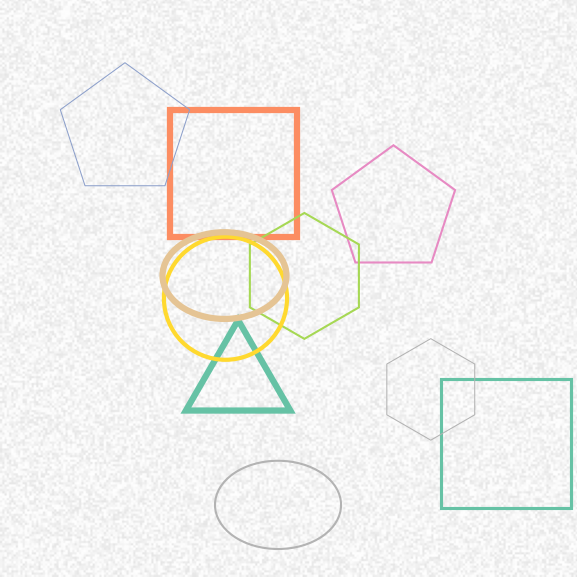[{"shape": "triangle", "thickness": 3, "radius": 0.52, "center": [0.412, 0.34]}, {"shape": "square", "thickness": 1.5, "radius": 0.56, "center": [0.876, 0.231]}, {"shape": "square", "thickness": 3, "radius": 0.55, "center": [0.404, 0.699]}, {"shape": "pentagon", "thickness": 0.5, "radius": 0.59, "center": [0.216, 0.773]}, {"shape": "pentagon", "thickness": 1, "radius": 0.56, "center": [0.681, 0.635]}, {"shape": "hexagon", "thickness": 1, "radius": 0.55, "center": [0.527, 0.521]}, {"shape": "circle", "thickness": 2, "radius": 0.53, "center": [0.39, 0.483]}, {"shape": "oval", "thickness": 3, "radius": 0.54, "center": [0.389, 0.522]}, {"shape": "hexagon", "thickness": 0.5, "radius": 0.44, "center": [0.746, 0.325]}, {"shape": "oval", "thickness": 1, "radius": 0.55, "center": [0.481, 0.125]}]